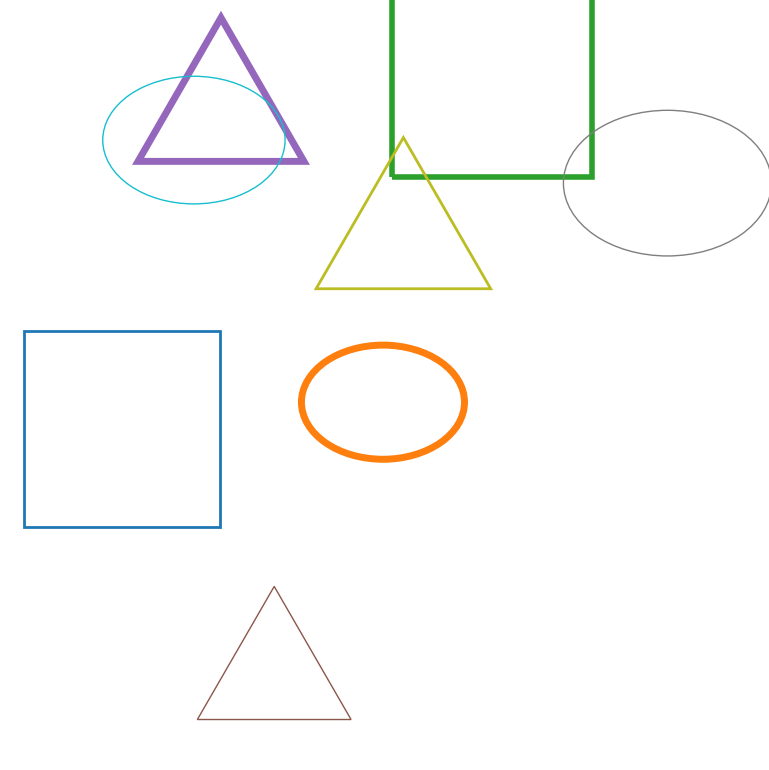[{"shape": "square", "thickness": 1, "radius": 0.64, "center": [0.158, 0.442]}, {"shape": "oval", "thickness": 2.5, "radius": 0.53, "center": [0.497, 0.478]}, {"shape": "square", "thickness": 2, "radius": 0.65, "center": [0.639, 0.9]}, {"shape": "triangle", "thickness": 2.5, "radius": 0.62, "center": [0.287, 0.853]}, {"shape": "triangle", "thickness": 0.5, "radius": 0.58, "center": [0.356, 0.123]}, {"shape": "oval", "thickness": 0.5, "radius": 0.68, "center": [0.867, 0.762]}, {"shape": "triangle", "thickness": 1, "radius": 0.65, "center": [0.524, 0.69]}, {"shape": "oval", "thickness": 0.5, "radius": 0.59, "center": [0.252, 0.818]}]